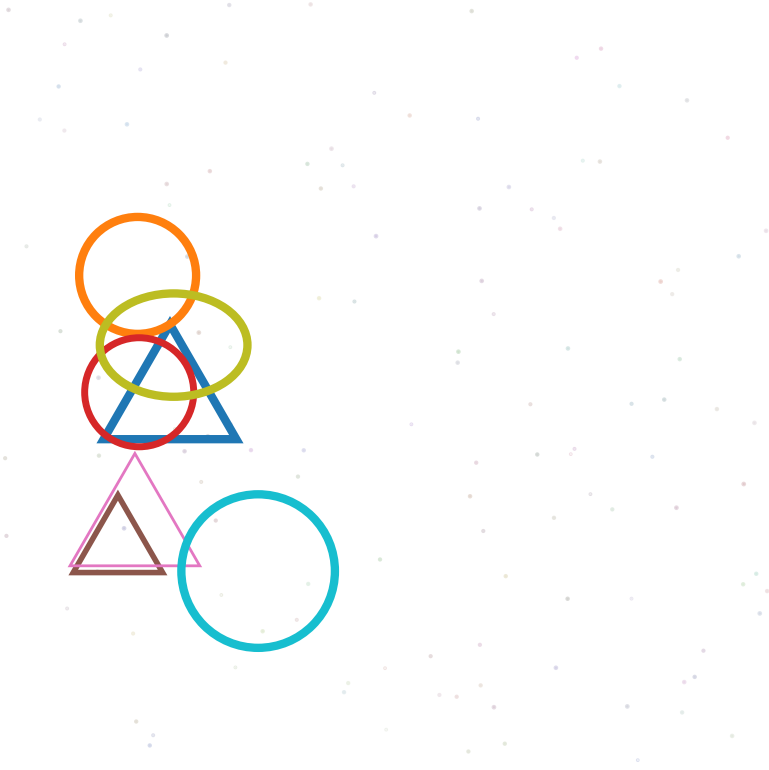[{"shape": "triangle", "thickness": 3, "radius": 0.5, "center": [0.221, 0.479]}, {"shape": "circle", "thickness": 3, "radius": 0.38, "center": [0.179, 0.642]}, {"shape": "circle", "thickness": 2.5, "radius": 0.35, "center": [0.181, 0.491]}, {"shape": "triangle", "thickness": 2, "radius": 0.34, "center": [0.153, 0.29]}, {"shape": "triangle", "thickness": 1, "radius": 0.49, "center": [0.175, 0.314]}, {"shape": "oval", "thickness": 3, "radius": 0.48, "center": [0.226, 0.552]}, {"shape": "circle", "thickness": 3, "radius": 0.5, "center": [0.335, 0.258]}]